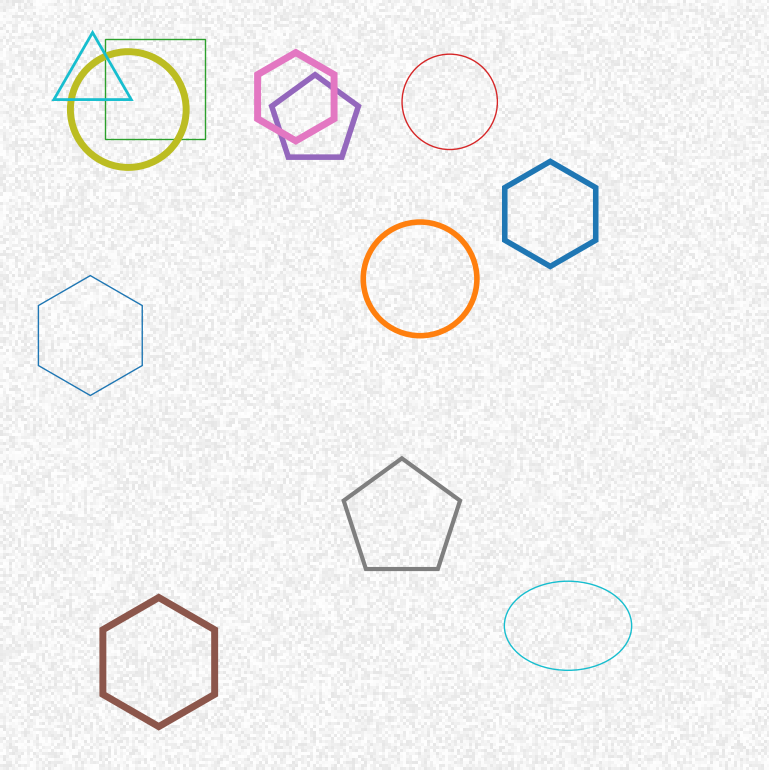[{"shape": "hexagon", "thickness": 0.5, "radius": 0.39, "center": [0.117, 0.564]}, {"shape": "hexagon", "thickness": 2, "radius": 0.34, "center": [0.715, 0.722]}, {"shape": "circle", "thickness": 2, "radius": 0.37, "center": [0.546, 0.638]}, {"shape": "square", "thickness": 0.5, "radius": 0.32, "center": [0.201, 0.885]}, {"shape": "circle", "thickness": 0.5, "radius": 0.31, "center": [0.584, 0.868]}, {"shape": "pentagon", "thickness": 2, "radius": 0.3, "center": [0.409, 0.844]}, {"shape": "hexagon", "thickness": 2.5, "radius": 0.42, "center": [0.206, 0.14]}, {"shape": "hexagon", "thickness": 2.5, "radius": 0.29, "center": [0.384, 0.874]}, {"shape": "pentagon", "thickness": 1.5, "radius": 0.4, "center": [0.522, 0.325]}, {"shape": "circle", "thickness": 2.5, "radius": 0.38, "center": [0.167, 0.858]}, {"shape": "triangle", "thickness": 1, "radius": 0.29, "center": [0.12, 0.9]}, {"shape": "oval", "thickness": 0.5, "radius": 0.41, "center": [0.738, 0.187]}]